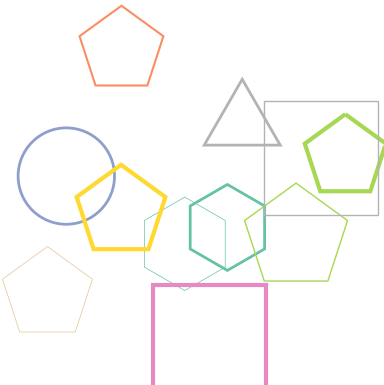[{"shape": "hexagon", "thickness": 2, "radius": 0.56, "center": [0.591, 0.409]}, {"shape": "hexagon", "thickness": 0.5, "radius": 0.61, "center": [0.48, 0.367]}, {"shape": "pentagon", "thickness": 1.5, "radius": 0.57, "center": [0.315, 0.871]}, {"shape": "circle", "thickness": 2, "radius": 0.63, "center": [0.172, 0.543]}, {"shape": "square", "thickness": 3, "radius": 0.73, "center": [0.544, 0.113]}, {"shape": "pentagon", "thickness": 3, "radius": 0.55, "center": [0.897, 0.593]}, {"shape": "pentagon", "thickness": 1, "radius": 0.7, "center": [0.769, 0.384]}, {"shape": "pentagon", "thickness": 3, "radius": 0.61, "center": [0.314, 0.451]}, {"shape": "pentagon", "thickness": 0.5, "radius": 0.61, "center": [0.123, 0.237]}, {"shape": "triangle", "thickness": 2, "radius": 0.57, "center": [0.629, 0.68]}, {"shape": "square", "thickness": 1, "radius": 0.74, "center": [0.833, 0.589]}]